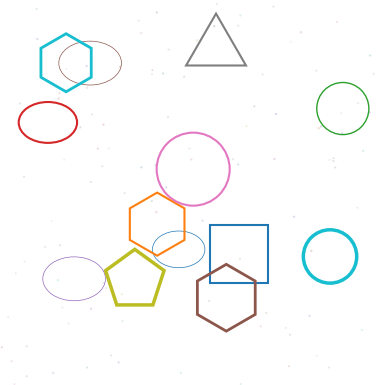[{"shape": "square", "thickness": 1.5, "radius": 0.37, "center": [0.621, 0.34]}, {"shape": "oval", "thickness": 0.5, "radius": 0.34, "center": [0.464, 0.352]}, {"shape": "hexagon", "thickness": 1.5, "radius": 0.41, "center": [0.408, 0.418]}, {"shape": "circle", "thickness": 1, "radius": 0.34, "center": [0.89, 0.718]}, {"shape": "oval", "thickness": 1.5, "radius": 0.38, "center": [0.124, 0.682]}, {"shape": "oval", "thickness": 0.5, "radius": 0.41, "center": [0.193, 0.276]}, {"shape": "hexagon", "thickness": 2, "radius": 0.43, "center": [0.588, 0.227]}, {"shape": "oval", "thickness": 0.5, "radius": 0.41, "center": [0.234, 0.836]}, {"shape": "circle", "thickness": 1.5, "radius": 0.47, "center": [0.502, 0.561]}, {"shape": "triangle", "thickness": 1.5, "radius": 0.45, "center": [0.561, 0.875]}, {"shape": "pentagon", "thickness": 2.5, "radius": 0.4, "center": [0.35, 0.273]}, {"shape": "circle", "thickness": 2.5, "radius": 0.35, "center": [0.857, 0.334]}, {"shape": "hexagon", "thickness": 2, "radius": 0.38, "center": [0.172, 0.837]}]